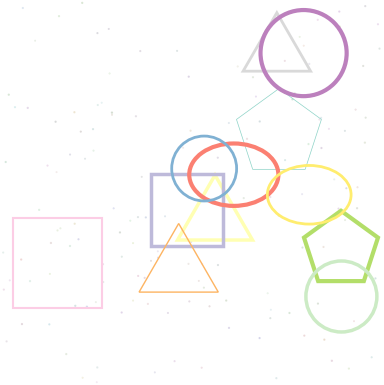[{"shape": "pentagon", "thickness": 0.5, "radius": 0.58, "center": [0.725, 0.654]}, {"shape": "triangle", "thickness": 2.5, "radius": 0.56, "center": [0.558, 0.433]}, {"shape": "square", "thickness": 2.5, "radius": 0.47, "center": [0.485, 0.454]}, {"shape": "oval", "thickness": 3, "radius": 0.58, "center": [0.607, 0.546]}, {"shape": "circle", "thickness": 2, "radius": 0.42, "center": [0.53, 0.562]}, {"shape": "triangle", "thickness": 1, "radius": 0.59, "center": [0.464, 0.301]}, {"shape": "pentagon", "thickness": 3, "radius": 0.51, "center": [0.886, 0.352]}, {"shape": "square", "thickness": 1.5, "radius": 0.58, "center": [0.149, 0.317]}, {"shape": "triangle", "thickness": 2, "radius": 0.51, "center": [0.719, 0.866]}, {"shape": "circle", "thickness": 3, "radius": 0.56, "center": [0.789, 0.862]}, {"shape": "circle", "thickness": 2.5, "radius": 0.46, "center": [0.887, 0.23]}, {"shape": "oval", "thickness": 2, "radius": 0.54, "center": [0.803, 0.494]}]